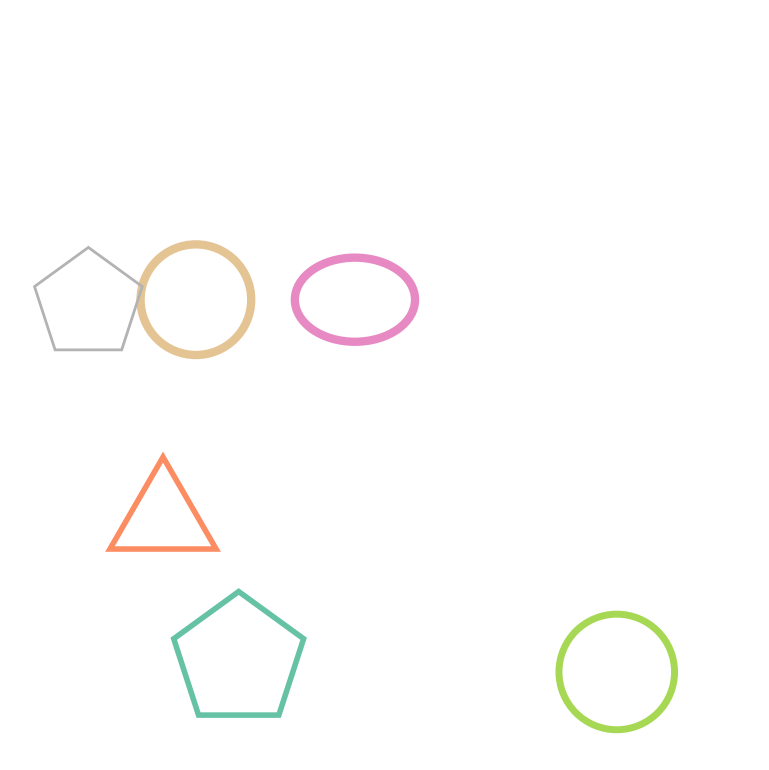[{"shape": "pentagon", "thickness": 2, "radius": 0.44, "center": [0.31, 0.143]}, {"shape": "triangle", "thickness": 2, "radius": 0.4, "center": [0.212, 0.327]}, {"shape": "oval", "thickness": 3, "radius": 0.39, "center": [0.461, 0.611]}, {"shape": "circle", "thickness": 2.5, "radius": 0.38, "center": [0.801, 0.127]}, {"shape": "circle", "thickness": 3, "radius": 0.36, "center": [0.254, 0.611]}, {"shape": "pentagon", "thickness": 1, "radius": 0.37, "center": [0.115, 0.605]}]